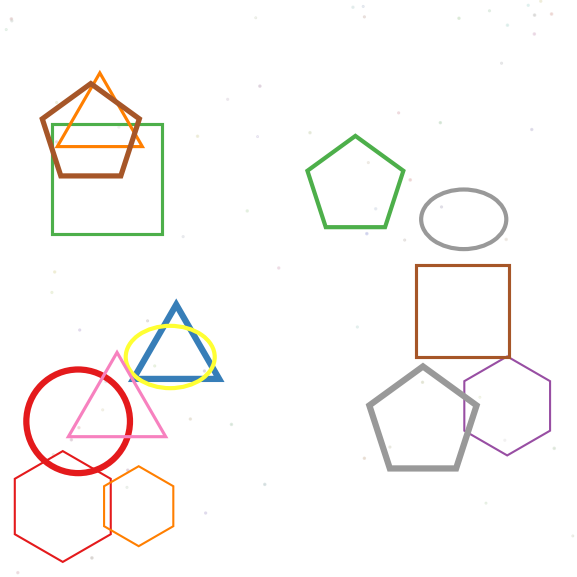[{"shape": "hexagon", "thickness": 1, "radius": 0.48, "center": [0.109, 0.122]}, {"shape": "circle", "thickness": 3, "radius": 0.45, "center": [0.135, 0.27]}, {"shape": "triangle", "thickness": 3, "radius": 0.43, "center": [0.305, 0.386]}, {"shape": "square", "thickness": 1.5, "radius": 0.48, "center": [0.185, 0.689]}, {"shape": "pentagon", "thickness": 2, "radius": 0.44, "center": [0.615, 0.676]}, {"shape": "hexagon", "thickness": 1, "radius": 0.43, "center": [0.878, 0.296]}, {"shape": "triangle", "thickness": 1.5, "radius": 0.43, "center": [0.173, 0.788]}, {"shape": "hexagon", "thickness": 1, "radius": 0.35, "center": [0.24, 0.123]}, {"shape": "oval", "thickness": 2, "radius": 0.39, "center": [0.295, 0.381]}, {"shape": "square", "thickness": 1.5, "radius": 0.4, "center": [0.801, 0.461]}, {"shape": "pentagon", "thickness": 2.5, "radius": 0.44, "center": [0.157, 0.766]}, {"shape": "triangle", "thickness": 1.5, "radius": 0.49, "center": [0.203, 0.292]}, {"shape": "oval", "thickness": 2, "radius": 0.37, "center": [0.803, 0.619]}, {"shape": "pentagon", "thickness": 3, "radius": 0.49, "center": [0.732, 0.267]}]